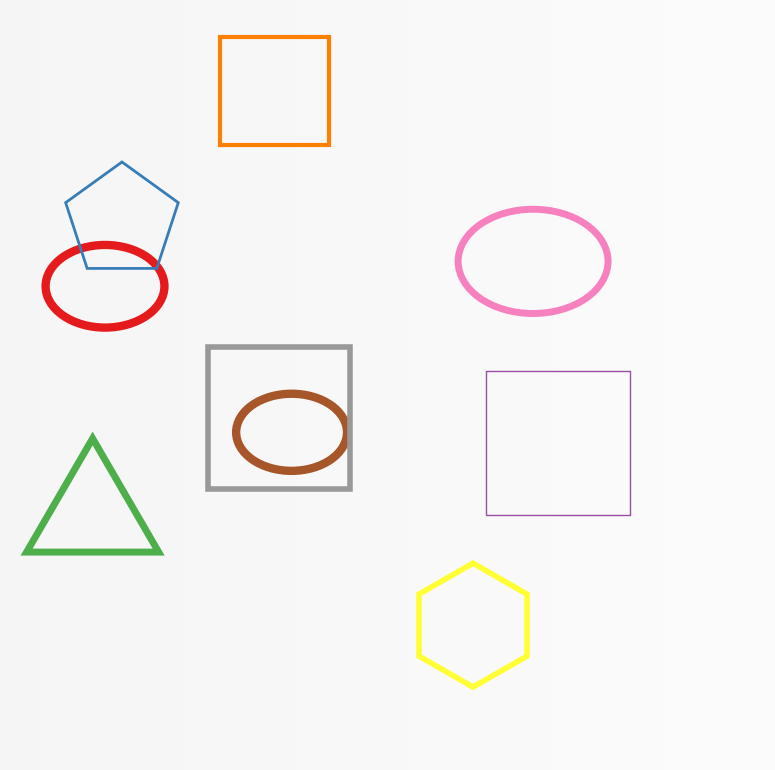[{"shape": "oval", "thickness": 3, "radius": 0.38, "center": [0.136, 0.628]}, {"shape": "pentagon", "thickness": 1, "radius": 0.38, "center": [0.157, 0.713]}, {"shape": "triangle", "thickness": 2.5, "radius": 0.49, "center": [0.12, 0.332]}, {"shape": "square", "thickness": 0.5, "radius": 0.47, "center": [0.72, 0.425]}, {"shape": "square", "thickness": 1.5, "radius": 0.35, "center": [0.355, 0.882]}, {"shape": "hexagon", "thickness": 2, "radius": 0.4, "center": [0.61, 0.188]}, {"shape": "oval", "thickness": 3, "radius": 0.36, "center": [0.376, 0.439]}, {"shape": "oval", "thickness": 2.5, "radius": 0.48, "center": [0.688, 0.661]}, {"shape": "square", "thickness": 2, "radius": 0.46, "center": [0.36, 0.457]}]